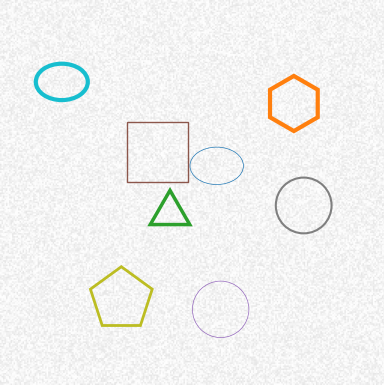[{"shape": "oval", "thickness": 0.5, "radius": 0.35, "center": [0.563, 0.569]}, {"shape": "hexagon", "thickness": 3, "radius": 0.36, "center": [0.763, 0.731]}, {"shape": "triangle", "thickness": 2.5, "radius": 0.3, "center": [0.442, 0.446]}, {"shape": "circle", "thickness": 0.5, "radius": 0.37, "center": [0.573, 0.197]}, {"shape": "square", "thickness": 1, "radius": 0.39, "center": [0.409, 0.605]}, {"shape": "circle", "thickness": 1.5, "radius": 0.36, "center": [0.789, 0.466]}, {"shape": "pentagon", "thickness": 2, "radius": 0.42, "center": [0.315, 0.223]}, {"shape": "oval", "thickness": 3, "radius": 0.34, "center": [0.161, 0.787]}]